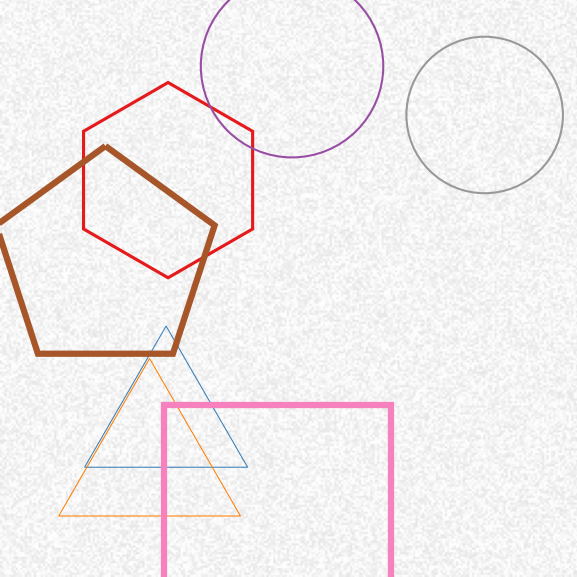[{"shape": "hexagon", "thickness": 1.5, "radius": 0.85, "center": [0.291, 0.687]}, {"shape": "triangle", "thickness": 0.5, "radius": 0.81, "center": [0.288, 0.272]}, {"shape": "circle", "thickness": 1, "radius": 0.79, "center": [0.506, 0.885]}, {"shape": "triangle", "thickness": 0.5, "radius": 0.91, "center": [0.259, 0.196]}, {"shape": "pentagon", "thickness": 3, "radius": 0.99, "center": [0.183, 0.547]}, {"shape": "square", "thickness": 3, "radius": 0.98, "center": [0.48, 0.102]}, {"shape": "circle", "thickness": 1, "radius": 0.68, "center": [0.839, 0.8]}]